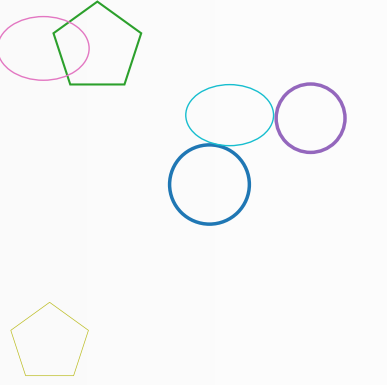[{"shape": "circle", "thickness": 2.5, "radius": 0.51, "center": [0.541, 0.521]}, {"shape": "pentagon", "thickness": 1.5, "radius": 0.59, "center": [0.251, 0.877]}, {"shape": "circle", "thickness": 2.5, "radius": 0.44, "center": [0.802, 0.693]}, {"shape": "oval", "thickness": 1, "radius": 0.59, "center": [0.112, 0.874]}, {"shape": "pentagon", "thickness": 0.5, "radius": 0.53, "center": [0.128, 0.109]}, {"shape": "oval", "thickness": 1, "radius": 0.57, "center": [0.593, 0.701]}]